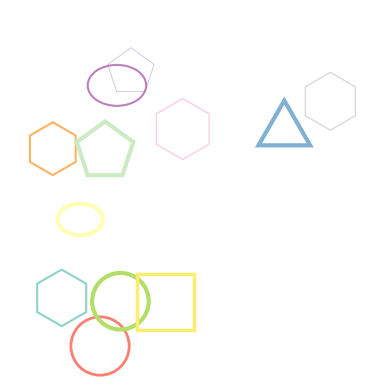[{"shape": "hexagon", "thickness": 1.5, "radius": 0.37, "center": [0.16, 0.226]}, {"shape": "oval", "thickness": 3, "radius": 0.29, "center": [0.209, 0.43]}, {"shape": "pentagon", "thickness": 0.5, "radius": 0.32, "center": [0.34, 0.813]}, {"shape": "circle", "thickness": 2, "radius": 0.38, "center": [0.26, 0.101]}, {"shape": "triangle", "thickness": 3, "radius": 0.39, "center": [0.739, 0.661]}, {"shape": "hexagon", "thickness": 1.5, "radius": 0.34, "center": [0.137, 0.614]}, {"shape": "circle", "thickness": 3, "radius": 0.37, "center": [0.313, 0.218]}, {"shape": "hexagon", "thickness": 1, "radius": 0.4, "center": [0.475, 0.665]}, {"shape": "hexagon", "thickness": 1, "radius": 0.38, "center": [0.858, 0.737]}, {"shape": "oval", "thickness": 1.5, "radius": 0.38, "center": [0.304, 0.778]}, {"shape": "pentagon", "thickness": 3, "radius": 0.39, "center": [0.273, 0.607]}, {"shape": "square", "thickness": 2.5, "radius": 0.37, "center": [0.43, 0.216]}]